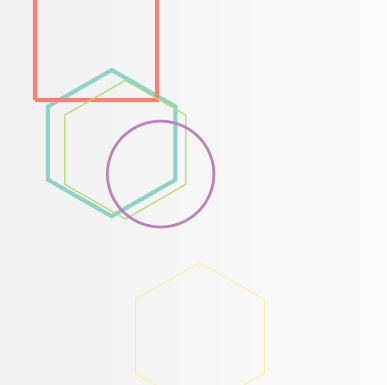[{"shape": "hexagon", "thickness": 3, "radius": 0.95, "center": [0.288, 0.628]}, {"shape": "square", "thickness": 3, "radius": 0.79, "center": [0.247, 0.897]}, {"shape": "hexagon", "thickness": 1, "radius": 0.9, "center": [0.324, 0.611]}, {"shape": "circle", "thickness": 2, "radius": 0.69, "center": [0.414, 0.548]}, {"shape": "hexagon", "thickness": 0.5, "radius": 0.96, "center": [0.516, 0.126]}]